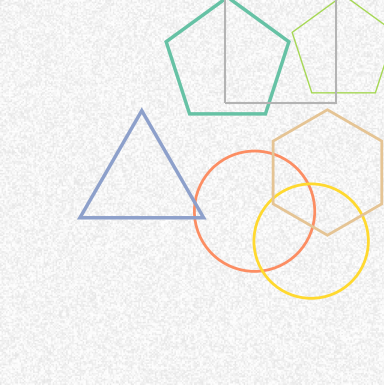[{"shape": "pentagon", "thickness": 2.5, "radius": 0.84, "center": [0.591, 0.84]}, {"shape": "circle", "thickness": 2, "radius": 0.78, "center": [0.661, 0.451]}, {"shape": "triangle", "thickness": 2.5, "radius": 0.93, "center": [0.368, 0.527]}, {"shape": "pentagon", "thickness": 1, "radius": 0.7, "center": [0.892, 0.873]}, {"shape": "circle", "thickness": 2, "radius": 0.74, "center": [0.808, 0.374]}, {"shape": "hexagon", "thickness": 2, "radius": 0.81, "center": [0.851, 0.552]}, {"shape": "square", "thickness": 1.5, "radius": 0.72, "center": [0.728, 0.878]}]